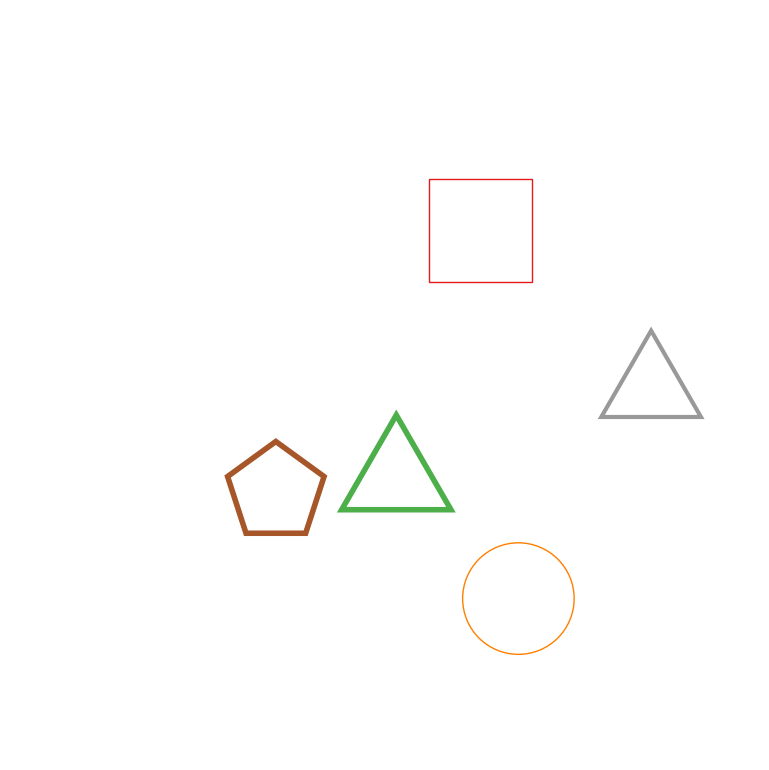[{"shape": "square", "thickness": 0.5, "radius": 0.34, "center": [0.624, 0.701]}, {"shape": "triangle", "thickness": 2, "radius": 0.41, "center": [0.515, 0.379]}, {"shape": "circle", "thickness": 0.5, "radius": 0.36, "center": [0.673, 0.223]}, {"shape": "pentagon", "thickness": 2, "radius": 0.33, "center": [0.358, 0.361]}, {"shape": "triangle", "thickness": 1.5, "radius": 0.37, "center": [0.846, 0.496]}]